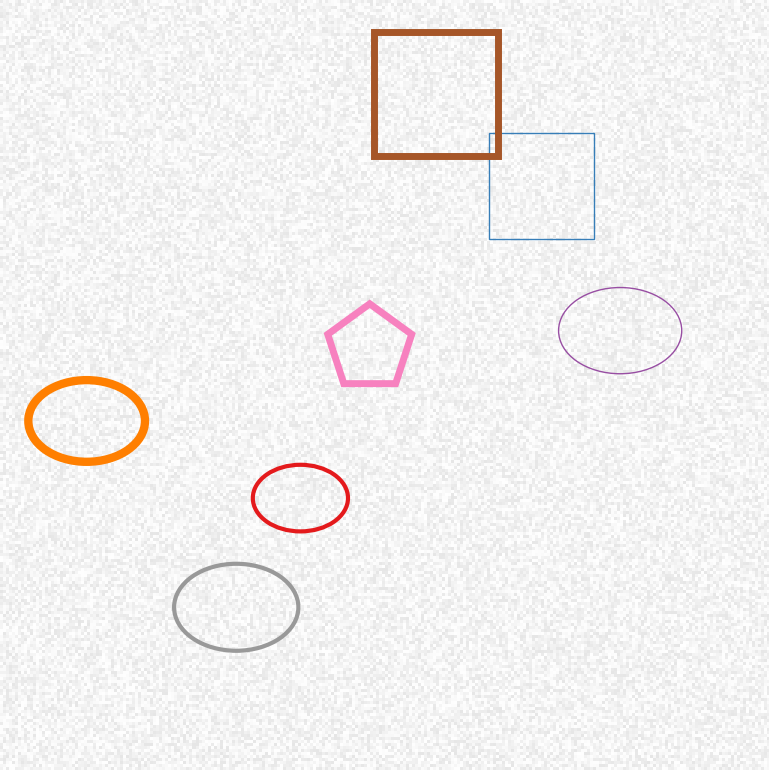[{"shape": "oval", "thickness": 1.5, "radius": 0.31, "center": [0.39, 0.353]}, {"shape": "square", "thickness": 0.5, "radius": 0.34, "center": [0.703, 0.759]}, {"shape": "oval", "thickness": 0.5, "radius": 0.4, "center": [0.805, 0.571]}, {"shape": "oval", "thickness": 3, "radius": 0.38, "center": [0.113, 0.453]}, {"shape": "square", "thickness": 2.5, "radius": 0.4, "center": [0.566, 0.878]}, {"shape": "pentagon", "thickness": 2.5, "radius": 0.29, "center": [0.48, 0.548]}, {"shape": "oval", "thickness": 1.5, "radius": 0.4, "center": [0.307, 0.211]}]